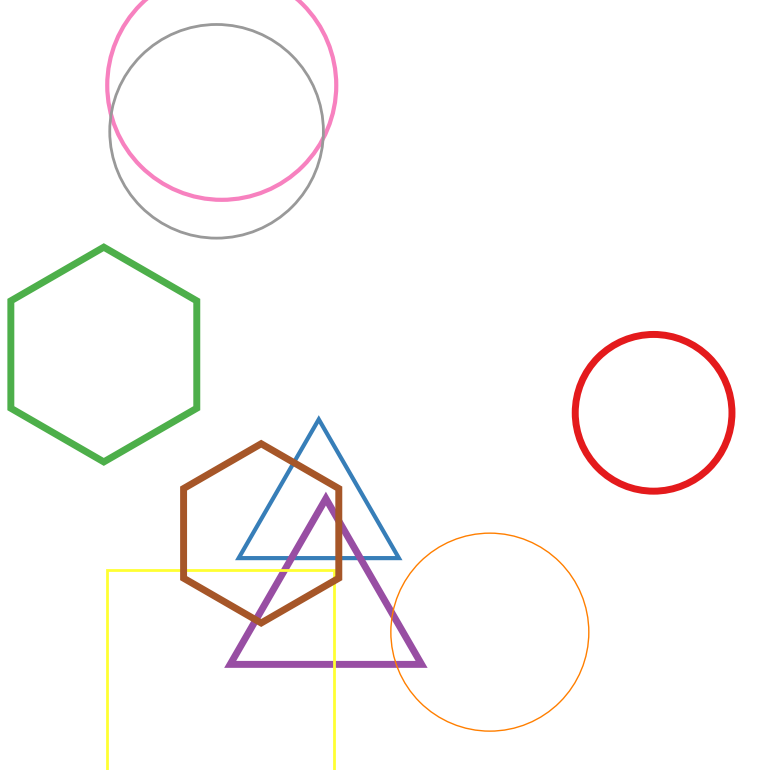[{"shape": "circle", "thickness": 2.5, "radius": 0.51, "center": [0.849, 0.464]}, {"shape": "triangle", "thickness": 1.5, "radius": 0.6, "center": [0.414, 0.335]}, {"shape": "hexagon", "thickness": 2.5, "radius": 0.7, "center": [0.135, 0.54]}, {"shape": "triangle", "thickness": 2.5, "radius": 0.72, "center": [0.423, 0.209]}, {"shape": "circle", "thickness": 0.5, "radius": 0.64, "center": [0.636, 0.179]}, {"shape": "square", "thickness": 1, "radius": 0.74, "center": [0.287, 0.113]}, {"shape": "hexagon", "thickness": 2.5, "radius": 0.58, "center": [0.339, 0.307]}, {"shape": "circle", "thickness": 1.5, "radius": 0.74, "center": [0.288, 0.889]}, {"shape": "circle", "thickness": 1, "radius": 0.69, "center": [0.281, 0.829]}]